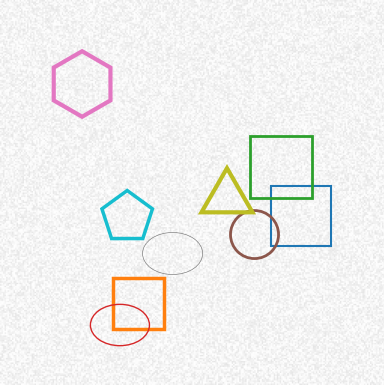[{"shape": "square", "thickness": 1.5, "radius": 0.39, "center": [0.781, 0.439]}, {"shape": "square", "thickness": 2.5, "radius": 0.33, "center": [0.359, 0.212]}, {"shape": "square", "thickness": 2, "radius": 0.4, "center": [0.729, 0.566]}, {"shape": "oval", "thickness": 1, "radius": 0.38, "center": [0.312, 0.156]}, {"shape": "circle", "thickness": 2, "radius": 0.31, "center": [0.661, 0.391]}, {"shape": "hexagon", "thickness": 3, "radius": 0.43, "center": [0.213, 0.782]}, {"shape": "oval", "thickness": 0.5, "radius": 0.39, "center": [0.448, 0.342]}, {"shape": "triangle", "thickness": 3, "radius": 0.38, "center": [0.59, 0.487]}, {"shape": "pentagon", "thickness": 2.5, "radius": 0.34, "center": [0.33, 0.436]}]